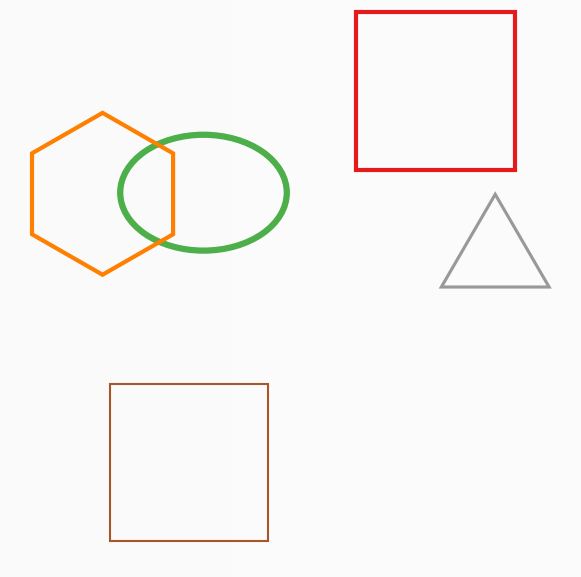[{"shape": "square", "thickness": 2, "radius": 0.68, "center": [0.749, 0.841]}, {"shape": "oval", "thickness": 3, "radius": 0.72, "center": [0.35, 0.665]}, {"shape": "hexagon", "thickness": 2, "radius": 0.7, "center": [0.176, 0.664]}, {"shape": "square", "thickness": 1, "radius": 0.68, "center": [0.325, 0.198]}, {"shape": "triangle", "thickness": 1.5, "radius": 0.54, "center": [0.852, 0.556]}]